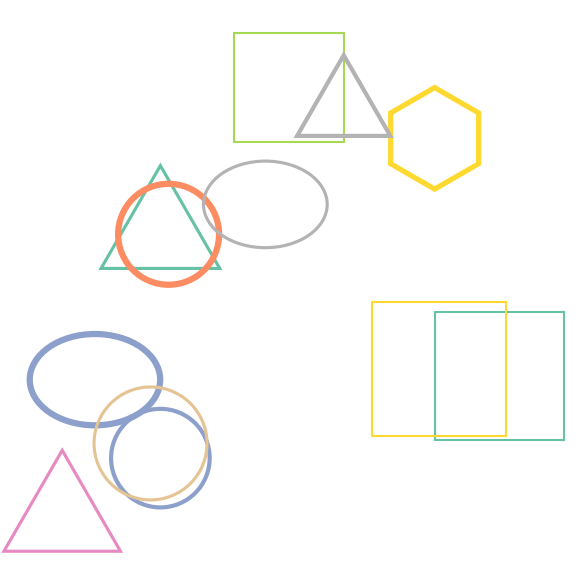[{"shape": "square", "thickness": 1, "radius": 0.56, "center": [0.865, 0.348]}, {"shape": "triangle", "thickness": 1.5, "radius": 0.59, "center": [0.278, 0.594]}, {"shape": "circle", "thickness": 3, "radius": 0.44, "center": [0.292, 0.593]}, {"shape": "circle", "thickness": 2, "radius": 0.43, "center": [0.278, 0.206]}, {"shape": "oval", "thickness": 3, "radius": 0.56, "center": [0.164, 0.342]}, {"shape": "triangle", "thickness": 1.5, "radius": 0.58, "center": [0.108, 0.103]}, {"shape": "square", "thickness": 1, "radius": 0.48, "center": [0.501, 0.848]}, {"shape": "square", "thickness": 1, "radius": 0.58, "center": [0.761, 0.36]}, {"shape": "hexagon", "thickness": 2.5, "radius": 0.44, "center": [0.753, 0.76]}, {"shape": "circle", "thickness": 1.5, "radius": 0.49, "center": [0.261, 0.231]}, {"shape": "oval", "thickness": 1.5, "radius": 0.54, "center": [0.459, 0.645]}, {"shape": "triangle", "thickness": 2, "radius": 0.47, "center": [0.595, 0.81]}]